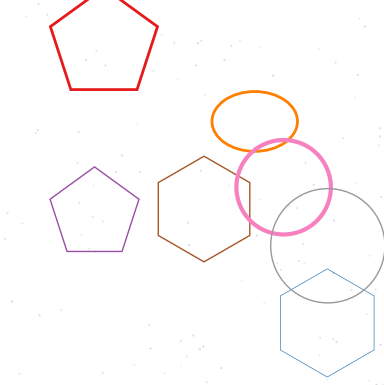[{"shape": "pentagon", "thickness": 2, "radius": 0.73, "center": [0.27, 0.886]}, {"shape": "hexagon", "thickness": 0.5, "radius": 0.7, "center": [0.85, 0.161]}, {"shape": "pentagon", "thickness": 1, "radius": 0.61, "center": [0.246, 0.445]}, {"shape": "oval", "thickness": 2, "radius": 0.55, "center": [0.662, 0.685]}, {"shape": "hexagon", "thickness": 1, "radius": 0.69, "center": [0.53, 0.457]}, {"shape": "circle", "thickness": 3, "radius": 0.61, "center": [0.737, 0.514]}, {"shape": "circle", "thickness": 1, "radius": 0.74, "center": [0.851, 0.362]}]